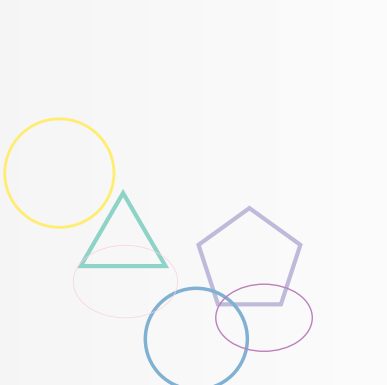[{"shape": "triangle", "thickness": 3, "radius": 0.63, "center": [0.318, 0.372]}, {"shape": "pentagon", "thickness": 3, "radius": 0.69, "center": [0.644, 0.321]}, {"shape": "circle", "thickness": 2.5, "radius": 0.66, "center": [0.507, 0.12]}, {"shape": "oval", "thickness": 0.5, "radius": 0.67, "center": [0.324, 0.269]}, {"shape": "oval", "thickness": 1, "radius": 0.62, "center": [0.681, 0.175]}, {"shape": "circle", "thickness": 2, "radius": 0.7, "center": [0.153, 0.55]}]